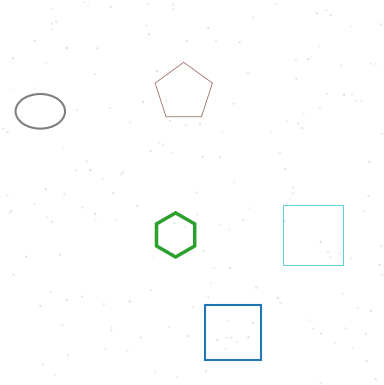[{"shape": "square", "thickness": 1.5, "radius": 0.36, "center": [0.605, 0.136]}, {"shape": "hexagon", "thickness": 2.5, "radius": 0.29, "center": [0.456, 0.39]}, {"shape": "pentagon", "thickness": 0.5, "radius": 0.39, "center": [0.477, 0.76]}, {"shape": "oval", "thickness": 1.5, "radius": 0.32, "center": [0.105, 0.711]}, {"shape": "square", "thickness": 0.5, "radius": 0.39, "center": [0.813, 0.39]}]